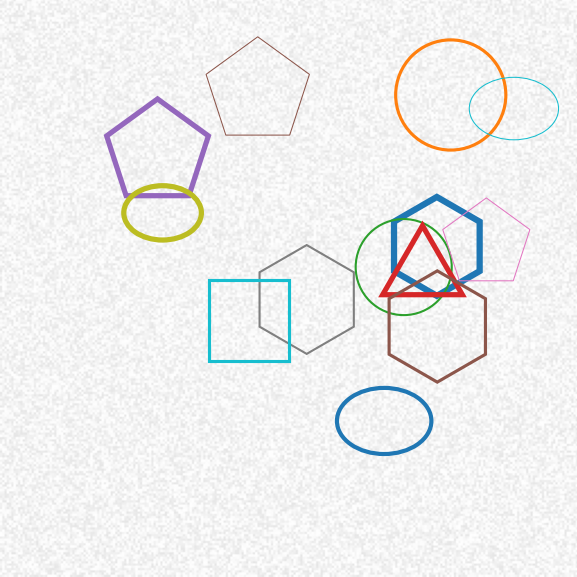[{"shape": "hexagon", "thickness": 3, "radius": 0.43, "center": [0.756, 0.572]}, {"shape": "oval", "thickness": 2, "radius": 0.41, "center": [0.665, 0.27]}, {"shape": "circle", "thickness": 1.5, "radius": 0.48, "center": [0.781, 0.835]}, {"shape": "circle", "thickness": 1, "radius": 0.42, "center": [0.699, 0.537]}, {"shape": "triangle", "thickness": 2.5, "radius": 0.4, "center": [0.732, 0.529]}, {"shape": "pentagon", "thickness": 2.5, "radius": 0.46, "center": [0.273, 0.735]}, {"shape": "hexagon", "thickness": 1.5, "radius": 0.48, "center": [0.757, 0.434]}, {"shape": "pentagon", "thickness": 0.5, "radius": 0.47, "center": [0.446, 0.841]}, {"shape": "pentagon", "thickness": 0.5, "radius": 0.4, "center": [0.842, 0.577]}, {"shape": "hexagon", "thickness": 1, "radius": 0.47, "center": [0.531, 0.481]}, {"shape": "oval", "thickness": 2.5, "radius": 0.34, "center": [0.282, 0.631]}, {"shape": "oval", "thickness": 0.5, "radius": 0.39, "center": [0.89, 0.811]}, {"shape": "square", "thickness": 1.5, "radius": 0.35, "center": [0.431, 0.444]}]